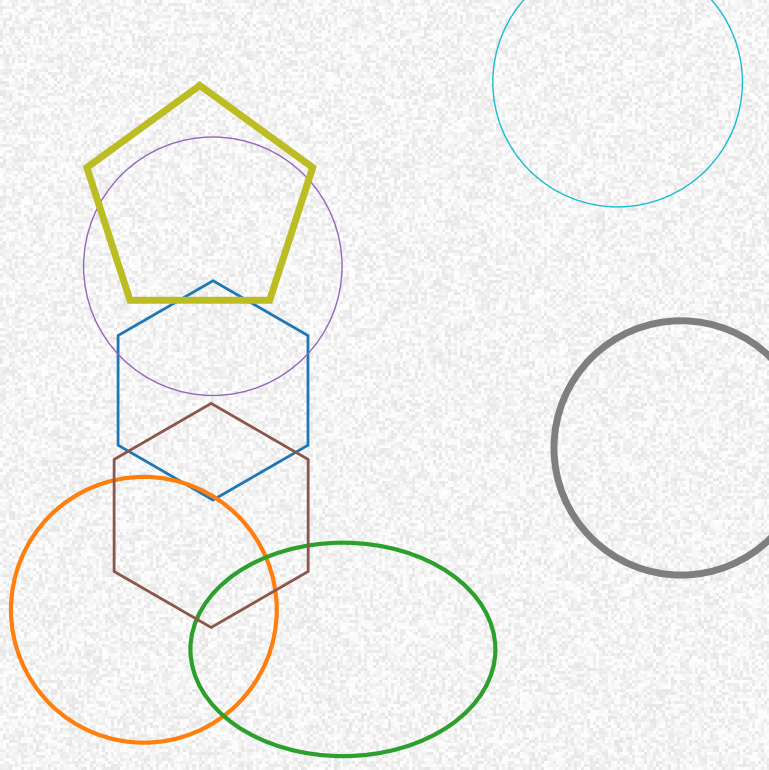[{"shape": "hexagon", "thickness": 1, "radius": 0.71, "center": [0.277, 0.493]}, {"shape": "circle", "thickness": 1.5, "radius": 0.86, "center": [0.187, 0.208]}, {"shape": "oval", "thickness": 1.5, "radius": 0.99, "center": [0.445, 0.157]}, {"shape": "circle", "thickness": 0.5, "radius": 0.84, "center": [0.276, 0.654]}, {"shape": "hexagon", "thickness": 1, "radius": 0.73, "center": [0.274, 0.331]}, {"shape": "circle", "thickness": 2.5, "radius": 0.83, "center": [0.885, 0.418]}, {"shape": "pentagon", "thickness": 2.5, "radius": 0.77, "center": [0.259, 0.735]}, {"shape": "circle", "thickness": 0.5, "radius": 0.81, "center": [0.802, 0.893]}]